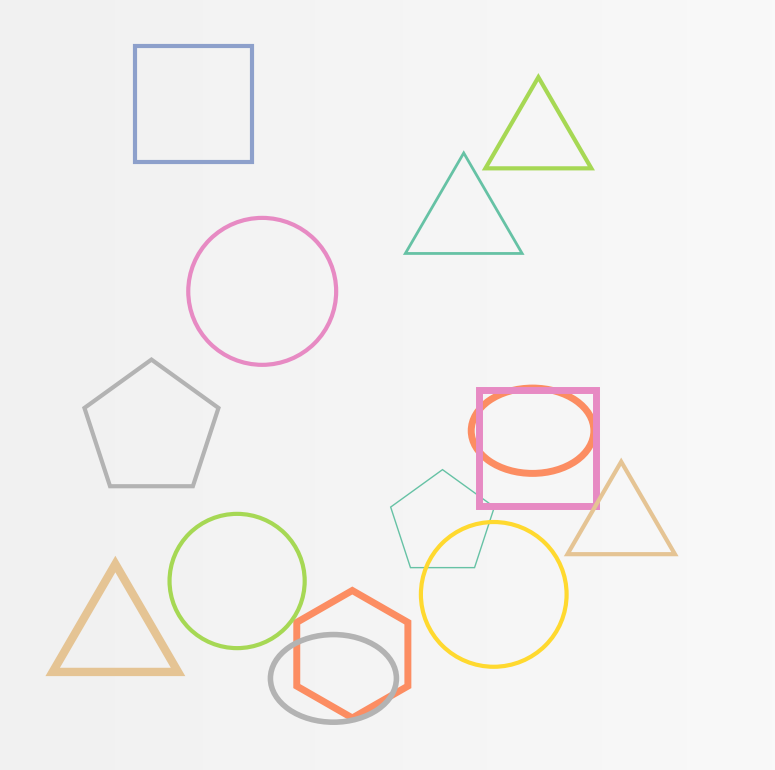[{"shape": "triangle", "thickness": 1, "radius": 0.43, "center": [0.598, 0.714]}, {"shape": "pentagon", "thickness": 0.5, "radius": 0.35, "center": [0.571, 0.32]}, {"shape": "hexagon", "thickness": 2.5, "radius": 0.41, "center": [0.455, 0.15]}, {"shape": "oval", "thickness": 2.5, "radius": 0.4, "center": [0.687, 0.441]}, {"shape": "square", "thickness": 1.5, "radius": 0.38, "center": [0.25, 0.865]}, {"shape": "circle", "thickness": 1.5, "radius": 0.48, "center": [0.338, 0.622]}, {"shape": "square", "thickness": 2.5, "radius": 0.38, "center": [0.694, 0.418]}, {"shape": "triangle", "thickness": 1.5, "radius": 0.39, "center": [0.695, 0.821]}, {"shape": "circle", "thickness": 1.5, "radius": 0.44, "center": [0.306, 0.245]}, {"shape": "circle", "thickness": 1.5, "radius": 0.47, "center": [0.637, 0.228]}, {"shape": "triangle", "thickness": 1.5, "radius": 0.4, "center": [0.802, 0.32]}, {"shape": "triangle", "thickness": 3, "radius": 0.47, "center": [0.149, 0.174]}, {"shape": "oval", "thickness": 2, "radius": 0.41, "center": [0.43, 0.119]}, {"shape": "pentagon", "thickness": 1.5, "radius": 0.45, "center": [0.195, 0.442]}]